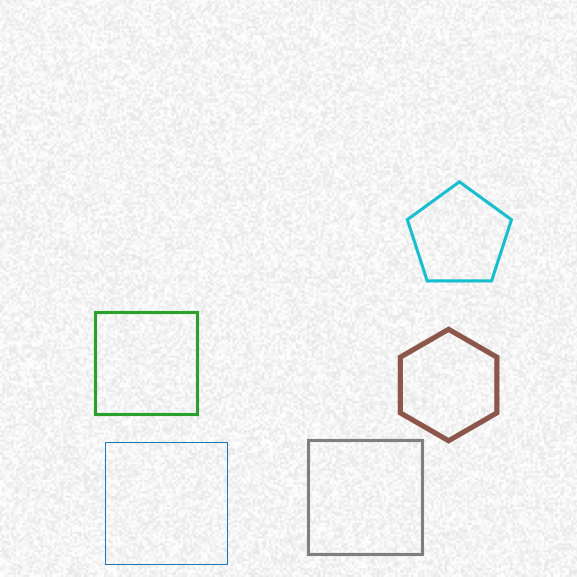[{"shape": "square", "thickness": 0.5, "radius": 0.53, "center": [0.287, 0.128]}, {"shape": "square", "thickness": 1.5, "radius": 0.44, "center": [0.253, 0.37]}, {"shape": "hexagon", "thickness": 2.5, "radius": 0.48, "center": [0.777, 0.332]}, {"shape": "square", "thickness": 1.5, "radius": 0.5, "center": [0.632, 0.138]}, {"shape": "pentagon", "thickness": 1.5, "radius": 0.47, "center": [0.795, 0.589]}]